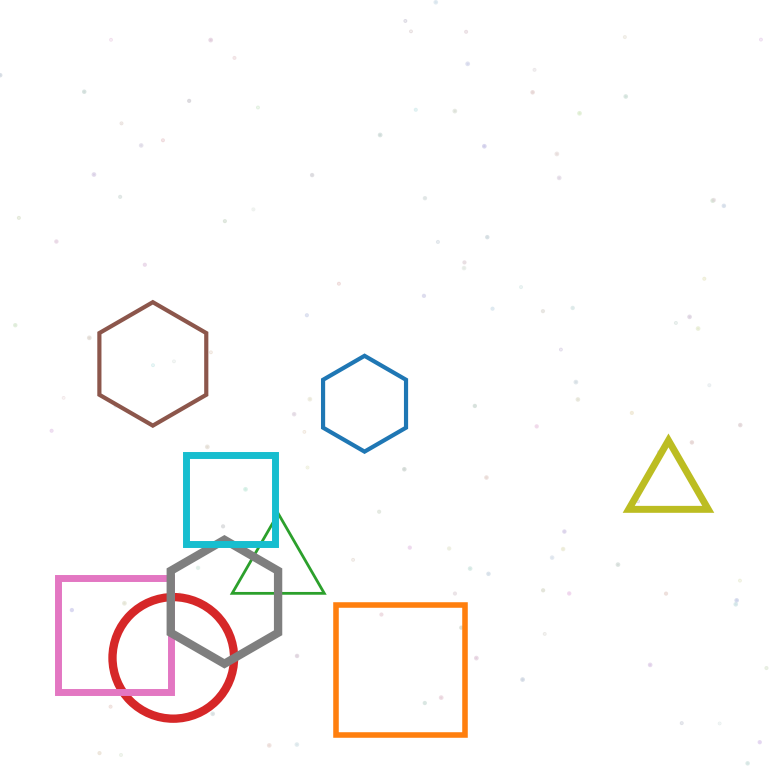[{"shape": "hexagon", "thickness": 1.5, "radius": 0.31, "center": [0.473, 0.476]}, {"shape": "square", "thickness": 2, "radius": 0.42, "center": [0.52, 0.13]}, {"shape": "triangle", "thickness": 1, "radius": 0.35, "center": [0.361, 0.264]}, {"shape": "circle", "thickness": 3, "radius": 0.39, "center": [0.225, 0.146]}, {"shape": "hexagon", "thickness": 1.5, "radius": 0.4, "center": [0.198, 0.527]}, {"shape": "square", "thickness": 2.5, "radius": 0.37, "center": [0.149, 0.176]}, {"shape": "hexagon", "thickness": 3, "radius": 0.4, "center": [0.291, 0.218]}, {"shape": "triangle", "thickness": 2.5, "radius": 0.3, "center": [0.868, 0.368]}, {"shape": "square", "thickness": 2.5, "radius": 0.29, "center": [0.299, 0.351]}]